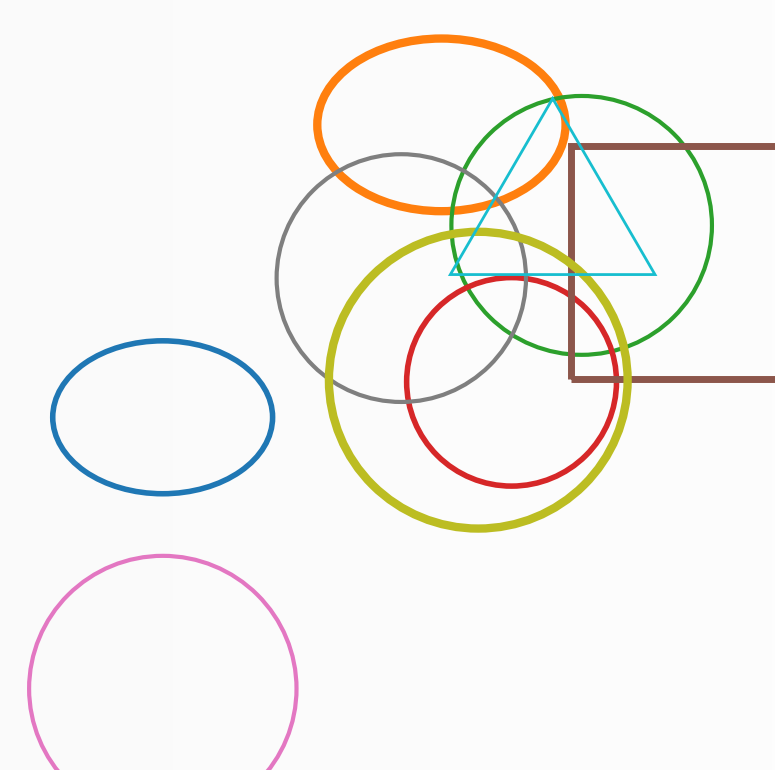[{"shape": "oval", "thickness": 2, "radius": 0.71, "center": [0.21, 0.458]}, {"shape": "oval", "thickness": 3, "radius": 0.8, "center": [0.57, 0.838]}, {"shape": "circle", "thickness": 1.5, "radius": 0.84, "center": [0.751, 0.707]}, {"shape": "circle", "thickness": 2, "radius": 0.68, "center": [0.66, 0.504]}, {"shape": "square", "thickness": 2.5, "radius": 0.76, "center": [0.888, 0.659]}, {"shape": "circle", "thickness": 1.5, "radius": 0.86, "center": [0.21, 0.106]}, {"shape": "circle", "thickness": 1.5, "radius": 0.8, "center": [0.518, 0.639]}, {"shape": "circle", "thickness": 3, "radius": 0.96, "center": [0.617, 0.506]}, {"shape": "triangle", "thickness": 1, "radius": 0.76, "center": [0.713, 0.72]}]